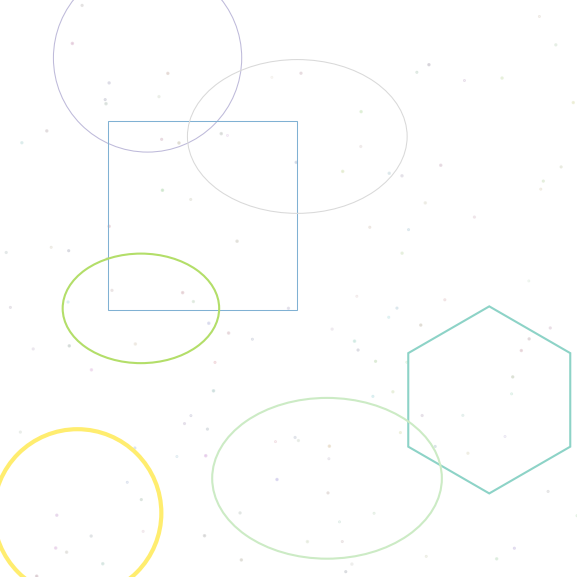[{"shape": "hexagon", "thickness": 1, "radius": 0.81, "center": [0.847, 0.307]}, {"shape": "circle", "thickness": 0.5, "radius": 0.82, "center": [0.256, 0.899]}, {"shape": "square", "thickness": 0.5, "radius": 0.82, "center": [0.35, 0.626]}, {"shape": "oval", "thickness": 1, "radius": 0.68, "center": [0.244, 0.465]}, {"shape": "oval", "thickness": 0.5, "radius": 0.95, "center": [0.515, 0.763]}, {"shape": "oval", "thickness": 1, "radius": 0.99, "center": [0.566, 0.171]}, {"shape": "circle", "thickness": 2, "radius": 0.73, "center": [0.134, 0.111]}]